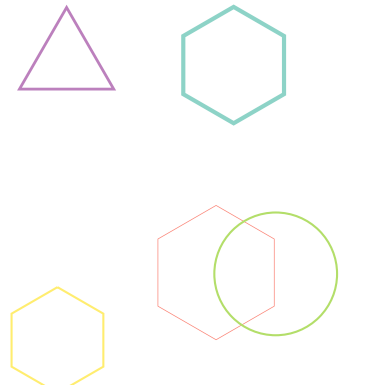[{"shape": "hexagon", "thickness": 3, "radius": 0.76, "center": [0.607, 0.831]}, {"shape": "hexagon", "thickness": 0.5, "radius": 0.87, "center": [0.561, 0.292]}, {"shape": "circle", "thickness": 1.5, "radius": 0.8, "center": [0.716, 0.289]}, {"shape": "triangle", "thickness": 2, "radius": 0.71, "center": [0.173, 0.839]}, {"shape": "hexagon", "thickness": 1.5, "radius": 0.69, "center": [0.149, 0.116]}]